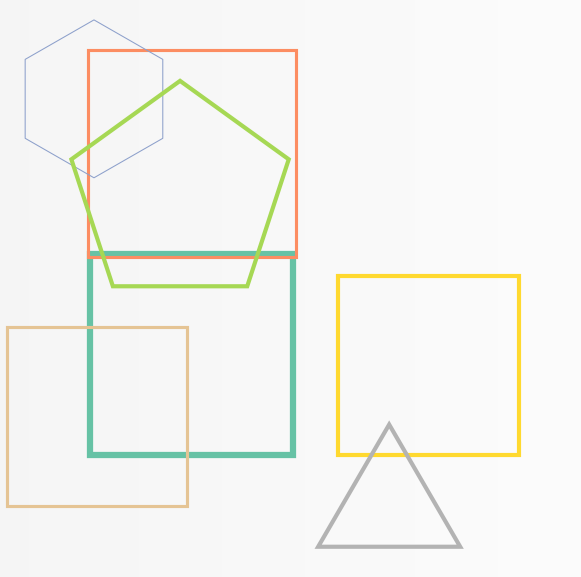[{"shape": "square", "thickness": 3, "radius": 0.87, "center": [0.329, 0.386]}, {"shape": "square", "thickness": 1.5, "radius": 0.9, "center": [0.33, 0.734]}, {"shape": "hexagon", "thickness": 0.5, "radius": 0.68, "center": [0.162, 0.828]}, {"shape": "pentagon", "thickness": 2, "radius": 0.98, "center": [0.31, 0.662]}, {"shape": "square", "thickness": 2, "radius": 0.78, "center": [0.737, 0.366]}, {"shape": "square", "thickness": 1.5, "radius": 0.77, "center": [0.167, 0.278]}, {"shape": "triangle", "thickness": 2, "radius": 0.71, "center": [0.67, 0.123]}]